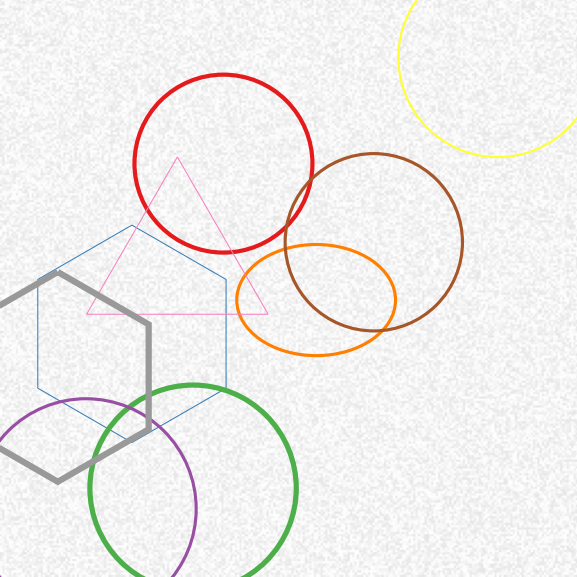[{"shape": "circle", "thickness": 2, "radius": 0.77, "center": [0.387, 0.716]}, {"shape": "hexagon", "thickness": 0.5, "radius": 0.94, "center": [0.228, 0.421]}, {"shape": "circle", "thickness": 2.5, "radius": 0.89, "center": [0.334, 0.154]}, {"shape": "circle", "thickness": 1.5, "radius": 0.95, "center": [0.149, 0.118]}, {"shape": "oval", "thickness": 1.5, "radius": 0.69, "center": [0.547, 0.48]}, {"shape": "circle", "thickness": 1, "radius": 0.86, "center": [0.862, 0.899]}, {"shape": "circle", "thickness": 1.5, "radius": 0.77, "center": [0.647, 0.58]}, {"shape": "triangle", "thickness": 0.5, "radius": 0.91, "center": [0.307, 0.546]}, {"shape": "hexagon", "thickness": 3, "radius": 0.91, "center": [0.1, 0.347]}]